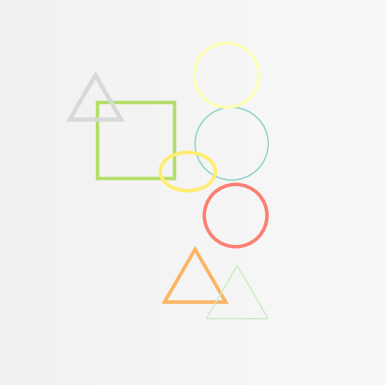[{"shape": "circle", "thickness": 1, "radius": 0.47, "center": [0.598, 0.627]}, {"shape": "circle", "thickness": 2, "radius": 0.42, "center": [0.585, 0.805]}, {"shape": "circle", "thickness": 2.5, "radius": 0.4, "center": [0.608, 0.44]}, {"shape": "triangle", "thickness": 2.5, "radius": 0.46, "center": [0.503, 0.261]}, {"shape": "square", "thickness": 2.5, "radius": 0.49, "center": [0.35, 0.637]}, {"shape": "triangle", "thickness": 3, "radius": 0.38, "center": [0.246, 0.728]}, {"shape": "triangle", "thickness": 1, "radius": 0.46, "center": [0.612, 0.218]}, {"shape": "oval", "thickness": 2.5, "radius": 0.36, "center": [0.485, 0.554]}]